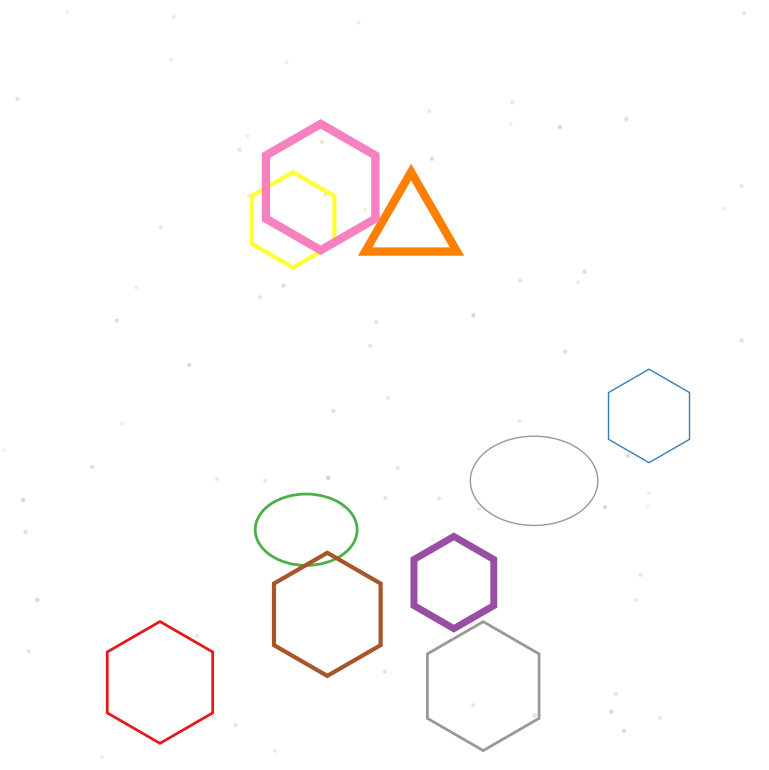[{"shape": "hexagon", "thickness": 1, "radius": 0.4, "center": [0.208, 0.114]}, {"shape": "hexagon", "thickness": 0.5, "radius": 0.3, "center": [0.843, 0.46]}, {"shape": "oval", "thickness": 1, "radius": 0.33, "center": [0.398, 0.312]}, {"shape": "hexagon", "thickness": 2.5, "radius": 0.3, "center": [0.589, 0.243]}, {"shape": "triangle", "thickness": 3, "radius": 0.34, "center": [0.534, 0.708]}, {"shape": "hexagon", "thickness": 1.5, "radius": 0.31, "center": [0.381, 0.714]}, {"shape": "hexagon", "thickness": 1.5, "radius": 0.4, "center": [0.425, 0.202]}, {"shape": "hexagon", "thickness": 3, "radius": 0.41, "center": [0.416, 0.757]}, {"shape": "hexagon", "thickness": 1, "radius": 0.42, "center": [0.628, 0.109]}, {"shape": "oval", "thickness": 0.5, "radius": 0.41, "center": [0.694, 0.376]}]